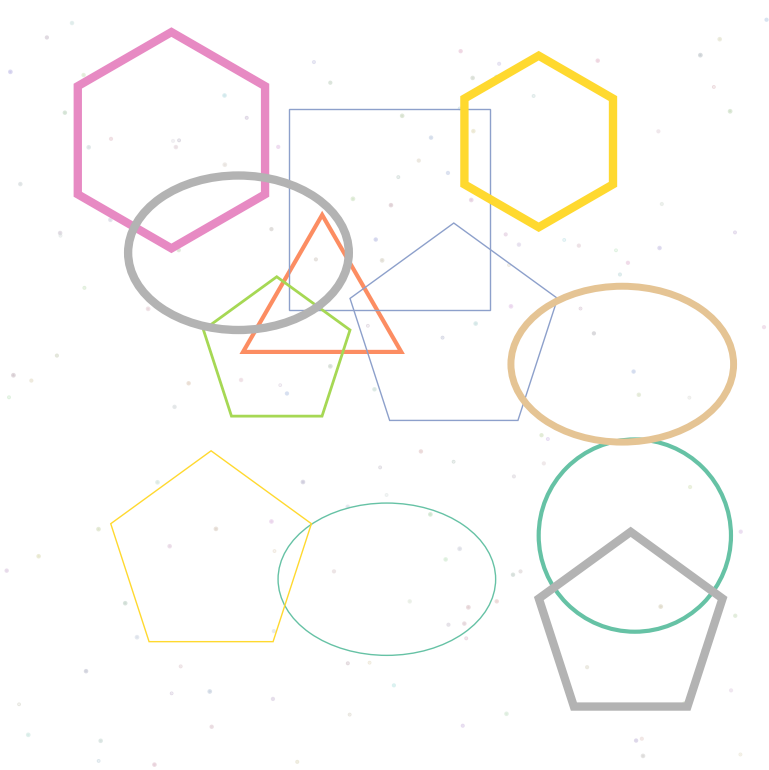[{"shape": "circle", "thickness": 1.5, "radius": 0.62, "center": [0.824, 0.304]}, {"shape": "oval", "thickness": 0.5, "radius": 0.71, "center": [0.502, 0.248]}, {"shape": "triangle", "thickness": 1.5, "radius": 0.59, "center": [0.418, 0.602]}, {"shape": "square", "thickness": 0.5, "radius": 0.65, "center": [0.506, 0.728]}, {"shape": "pentagon", "thickness": 0.5, "radius": 0.71, "center": [0.589, 0.569]}, {"shape": "hexagon", "thickness": 3, "radius": 0.7, "center": [0.223, 0.818]}, {"shape": "pentagon", "thickness": 1, "radius": 0.5, "center": [0.359, 0.541]}, {"shape": "pentagon", "thickness": 0.5, "radius": 0.69, "center": [0.274, 0.278]}, {"shape": "hexagon", "thickness": 3, "radius": 0.56, "center": [0.7, 0.816]}, {"shape": "oval", "thickness": 2.5, "radius": 0.72, "center": [0.808, 0.527]}, {"shape": "pentagon", "thickness": 3, "radius": 0.63, "center": [0.819, 0.184]}, {"shape": "oval", "thickness": 3, "radius": 0.72, "center": [0.31, 0.672]}]